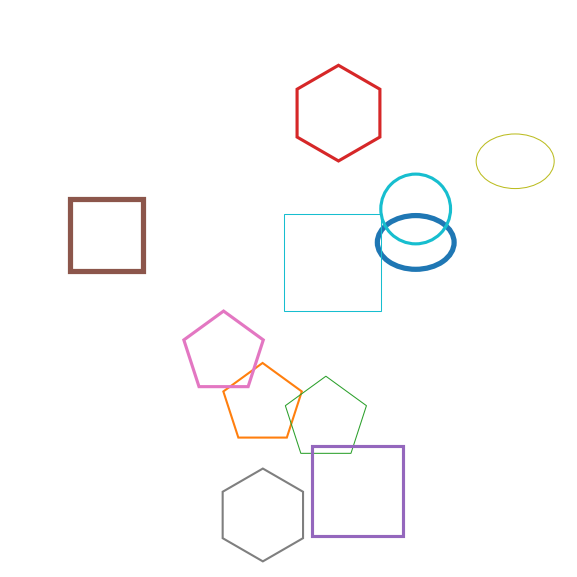[{"shape": "oval", "thickness": 2.5, "radius": 0.33, "center": [0.72, 0.579]}, {"shape": "pentagon", "thickness": 1, "radius": 0.36, "center": [0.455, 0.299]}, {"shape": "pentagon", "thickness": 0.5, "radius": 0.37, "center": [0.564, 0.274]}, {"shape": "hexagon", "thickness": 1.5, "radius": 0.41, "center": [0.586, 0.803]}, {"shape": "square", "thickness": 1.5, "radius": 0.39, "center": [0.619, 0.149]}, {"shape": "square", "thickness": 2.5, "radius": 0.31, "center": [0.185, 0.592]}, {"shape": "pentagon", "thickness": 1.5, "radius": 0.36, "center": [0.387, 0.388]}, {"shape": "hexagon", "thickness": 1, "radius": 0.4, "center": [0.455, 0.107]}, {"shape": "oval", "thickness": 0.5, "radius": 0.34, "center": [0.892, 0.72]}, {"shape": "square", "thickness": 0.5, "radius": 0.42, "center": [0.575, 0.545]}, {"shape": "circle", "thickness": 1.5, "radius": 0.3, "center": [0.72, 0.637]}]